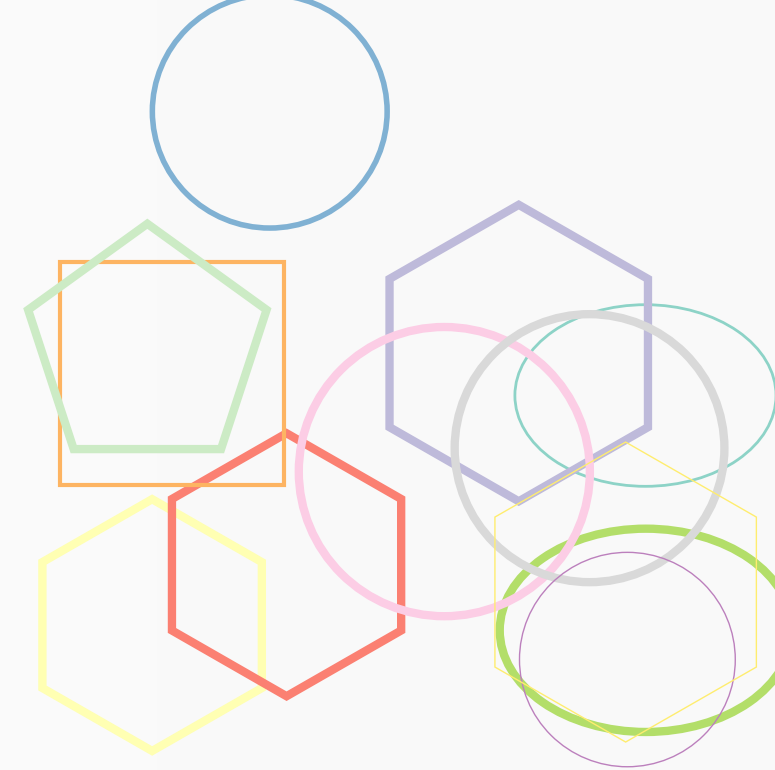[{"shape": "oval", "thickness": 1, "radius": 0.84, "center": [0.833, 0.486]}, {"shape": "hexagon", "thickness": 3, "radius": 0.82, "center": [0.196, 0.188]}, {"shape": "hexagon", "thickness": 3, "radius": 0.96, "center": [0.669, 0.541]}, {"shape": "hexagon", "thickness": 3, "radius": 0.85, "center": [0.37, 0.267]}, {"shape": "circle", "thickness": 2, "radius": 0.76, "center": [0.348, 0.855]}, {"shape": "square", "thickness": 1.5, "radius": 0.72, "center": [0.222, 0.515]}, {"shape": "oval", "thickness": 3, "radius": 0.94, "center": [0.833, 0.181]}, {"shape": "circle", "thickness": 3, "radius": 0.94, "center": [0.573, 0.388]}, {"shape": "circle", "thickness": 3, "radius": 0.87, "center": [0.761, 0.418]}, {"shape": "circle", "thickness": 0.5, "radius": 0.7, "center": [0.81, 0.143]}, {"shape": "pentagon", "thickness": 3, "radius": 0.81, "center": [0.19, 0.548]}, {"shape": "hexagon", "thickness": 0.5, "radius": 0.97, "center": [0.807, 0.231]}]